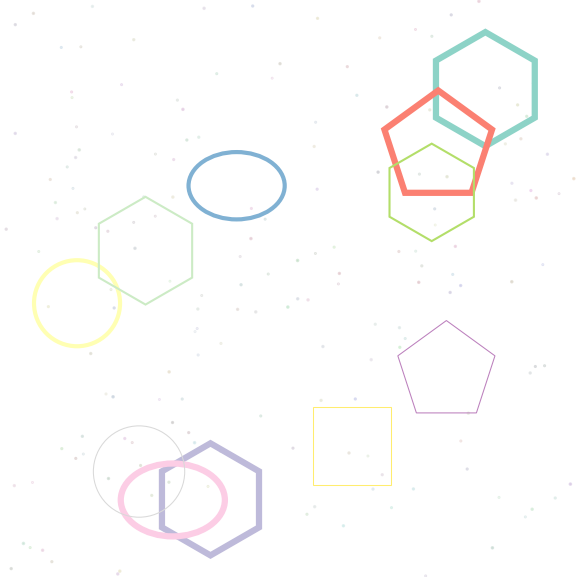[{"shape": "hexagon", "thickness": 3, "radius": 0.49, "center": [0.84, 0.845]}, {"shape": "circle", "thickness": 2, "radius": 0.37, "center": [0.133, 0.474]}, {"shape": "hexagon", "thickness": 3, "radius": 0.49, "center": [0.364, 0.134]}, {"shape": "pentagon", "thickness": 3, "radius": 0.49, "center": [0.759, 0.744]}, {"shape": "oval", "thickness": 2, "radius": 0.42, "center": [0.41, 0.678]}, {"shape": "hexagon", "thickness": 1, "radius": 0.42, "center": [0.748, 0.666]}, {"shape": "oval", "thickness": 3, "radius": 0.45, "center": [0.299, 0.133]}, {"shape": "circle", "thickness": 0.5, "radius": 0.4, "center": [0.241, 0.183]}, {"shape": "pentagon", "thickness": 0.5, "radius": 0.44, "center": [0.773, 0.356]}, {"shape": "hexagon", "thickness": 1, "radius": 0.47, "center": [0.252, 0.565]}, {"shape": "square", "thickness": 0.5, "radius": 0.34, "center": [0.609, 0.227]}]